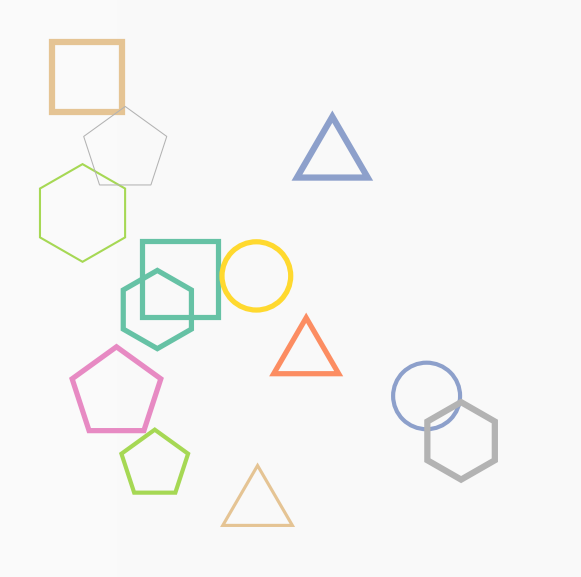[{"shape": "square", "thickness": 2.5, "radius": 0.33, "center": [0.31, 0.516]}, {"shape": "hexagon", "thickness": 2.5, "radius": 0.34, "center": [0.271, 0.463]}, {"shape": "triangle", "thickness": 2.5, "radius": 0.32, "center": [0.527, 0.384]}, {"shape": "circle", "thickness": 2, "radius": 0.29, "center": [0.734, 0.314]}, {"shape": "triangle", "thickness": 3, "radius": 0.35, "center": [0.572, 0.727]}, {"shape": "pentagon", "thickness": 2.5, "radius": 0.4, "center": [0.2, 0.318]}, {"shape": "hexagon", "thickness": 1, "radius": 0.42, "center": [0.142, 0.63]}, {"shape": "pentagon", "thickness": 2, "radius": 0.3, "center": [0.266, 0.195]}, {"shape": "circle", "thickness": 2.5, "radius": 0.3, "center": [0.441, 0.521]}, {"shape": "triangle", "thickness": 1.5, "radius": 0.35, "center": [0.443, 0.124]}, {"shape": "square", "thickness": 3, "radius": 0.3, "center": [0.149, 0.866]}, {"shape": "hexagon", "thickness": 3, "radius": 0.34, "center": [0.793, 0.236]}, {"shape": "pentagon", "thickness": 0.5, "radius": 0.38, "center": [0.215, 0.74]}]